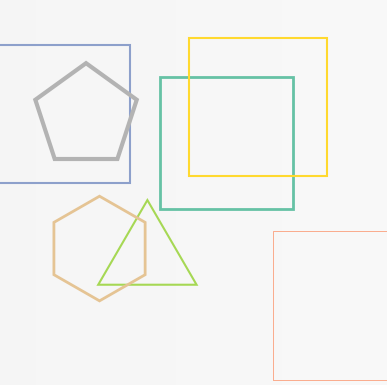[{"shape": "square", "thickness": 2, "radius": 0.85, "center": [0.585, 0.629]}, {"shape": "square", "thickness": 0.5, "radius": 0.97, "center": [0.898, 0.206]}, {"shape": "square", "thickness": 1.5, "radius": 0.9, "center": [0.155, 0.703]}, {"shape": "triangle", "thickness": 1.5, "radius": 0.73, "center": [0.38, 0.334]}, {"shape": "square", "thickness": 1.5, "radius": 0.89, "center": [0.666, 0.722]}, {"shape": "hexagon", "thickness": 2, "radius": 0.68, "center": [0.257, 0.354]}, {"shape": "pentagon", "thickness": 3, "radius": 0.69, "center": [0.222, 0.698]}]